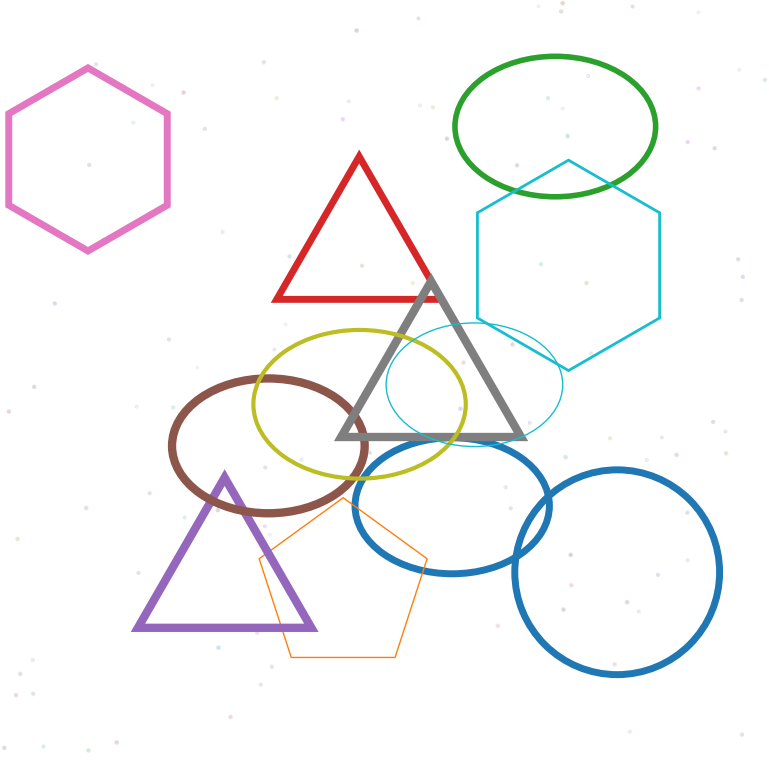[{"shape": "circle", "thickness": 2.5, "radius": 0.66, "center": [0.802, 0.257]}, {"shape": "oval", "thickness": 2.5, "radius": 0.63, "center": [0.587, 0.343]}, {"shape": "pentagon", "thickness": 0.5, "radius": 0.57, "center": [0.446, 0.239]}, {"shape": "oval", "thickness": 2, "radius": 0.65, "center": [0.721, 0.836]}, {"shape": "triangle", "thickness": 2.5, "radius": 0.62, "center": [0.467, 0.673]}, {"shape": "triangle", "thickness": 3, "radius": 0.65, "center": [0.292, 0.25]}, {"shape": "oval", "thickness": 3, "radius": 0.63, "center": [0.348, 0.421]}, {"shape": "hexagon", "thickness": 2.5, "radius": 0.59, "center": [0.114, 0.793]}, {"shape": "triangle", "thickness": 3, "radius": 0.67, "center": [0.56, 0.5]}, {"shape": "oval", "thickness": 1.5, "radius": 0.69, "center": [0.467, 0.475]}, {"shape": "oval", "thickness": 0.5, "radius": 0.57, "center": [0.616, 0.5]}, {"shape": "hexagon", "thickness": 1, "radius": 0.68, "center": [0.738, 0.655]}]